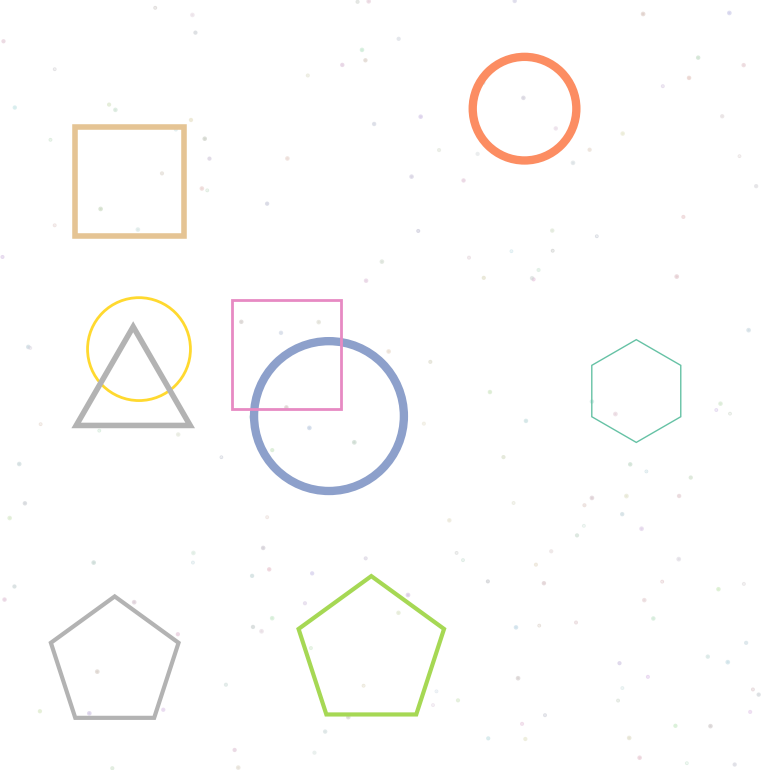[{"shape": "hexagon", "thickness": 0.5, "radius": 0.33, "center": [0.826, 0.492]}, {"shape": "circle", "thickness": 3, "radius": 0.34, "center": [0.681, 0.859]}, {"shape": "circle", "thickness": 3, "radius": 0.49, "center": [0.427, 0.46]}, {"shape": "square", "thickness": 1, "radius": 0.35, "center": [0.372, 0.54]}, {"shape": "pentagon", "thickness": 1.5, "radius": 0.5, "center": [0.482, 0.152]}, {"shape": "circle", "thickness": 1, "radius": 0.33, "center": [0.181, 0.547]}, {"shape": "square", "thickness": 2, "radius": 0.35, "center": [0.168, 0.764]}, {"shape": "triangle", "thickness": 2, "radius": 0.43, "center": [0.173, 0.49]}, {"shape": "pentagon", "thickness": 1.5, "radius": 0.44, "center": [0.149, 0.138]}]